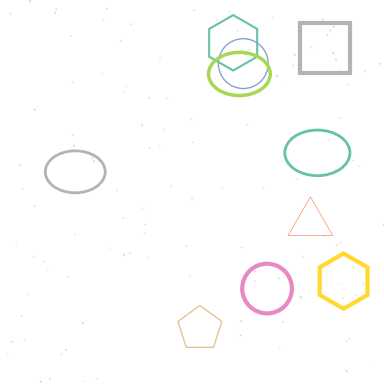[{"shape": "oval", "thickness": 2, "radius": 0.42, "center": [0.824, 0.603]}, {"shape": "hexagon", "thickness": 1.5, "radius": 0.36, "center": [0.606, 0.889]}, {"shape": "triangle", "thickness": 0.5, "radius": 0.33, "center": [0.806, 0.422]}, {"shape": "circle", "thickness": 1, "radius": 0.32, "center": [0.632, 0.835]}, {"shape": "circle", "thickness": 3, "radius": 0.32, "center": [0.694, 0.251]}, {"shape": "oval", "thickness": 2.5, "radius": 0.4, "center": [0.622, 0.808]}, {"shape": "hexagon", "thickness": 3, "radius": 0.36, "center": [0.892, 0.27]}, {"shape": "pentagon", "thickness": 1, "radius": 0.3, "center": [0.519, 0.146]}, {"shape": "square", "thickness": 3, "radius": 0.32, "center": [0.845, 0.875]}, {"shape": "oval", "thickness": 2, "radius": 0.39, "center": [0.195, 0.554]}]